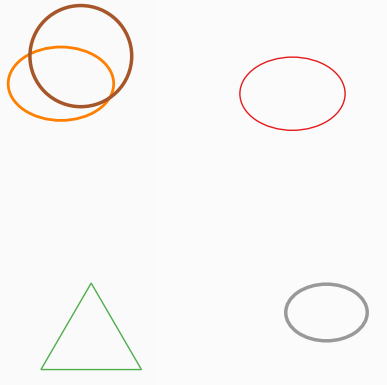[{"shape": "oval", "thickness": 1, "radius": 0.68, "center": [0.755, 0.757]}, {"shape": "triangle", "thickness": 1, "radius": 0.75, "center": [0.235, 0.115]}, {"shape": "oval", "thickness": 2, "radius": 0.68, "center": [0.157, 0.783]}, {"shape": "circle", "thickness": 2.5, "radius": 0.66, "center": [0.209, 0.854]}, {"shape": "oval", "thickness": 2.5, "radius": 0.53, "center": [0.843, 0.188]}]